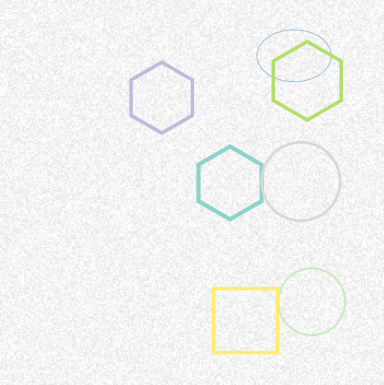[{"shape": "hexagon", "thickness": 3, "radius": 0.47, "center": [0.597, 0.525]}, {"shape": "hexagon", "thickness": 2.5, "radius": 0.46, "center": [0.42, 0.746]}, {"shape": "oval", "thickness": 0.5, "radius": 0.48, "center": [0.764, 0.855]}, {"shape": "hexagon", "thickness": 2.5, "radius": 0.51, "center": [0.798, 0.79]}, {"shape": "circle", "thickness": 2, "radius": 0.51, "center": [0.782, 0.529]}, {"shape": "circle", "thickness": 1.5, "radius": 0.43, "center": [0.81, 0.216]}, {"shape": "square", "thickness": 2.5, "radius": 0.42, "center": [0.636, 0.17]}]